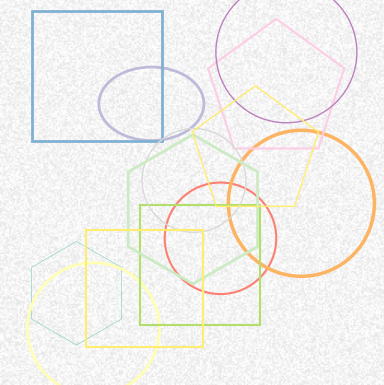[{"shape": "hexagon", "thickness": 0.5, "radius": 0.67, "center": [0.199, 0.238]}, {"shape": "circle", "thickness": 2, "radius": 0.86, "center": [0.243, 0.146]}, {"shape": "oval", "thickness": 2, "radius": 0.68, "center": [0.393, 0.73]}, {"shape": "circle", "thickness": 1.5, "radius": 0.72, "center": [0.573, 0.381]}, {"shape": "square", "thickness": 2, "radius": 0.85, "center": [0.251, 0.803]}, {"shape": "circle", "thickness": 2.5, "radius": 0.95, "center": [0.783, 0.472]}, {"shape": "square", "thickness": 1.5, "radius": 0.78, "center": [0.519, 0.311]}, {"shape": "pentagon", "thickness": 1.5, "radius": 0.93, "center": [0.717, 0.765]}, {"shape": "circle", "thickness": 1, "radius": 0.67, "center": [0.504, 0.531]}, {"shape": "circle", "thickness": 1, "radius": 0.92, "center": [0.744, 0.864]}, {"shape": "hexagon", "thickness": 2, "radius": 0.97, "center": [0.501, 0.457]}, {"shape": "pentagon", "thickness": 1, "radius": 0.86, "center": [0.663, 0.604]}, {"shape": "square", "thickness": 1.5, "radius": 0.76, "center": [0.375, 0.251]}]